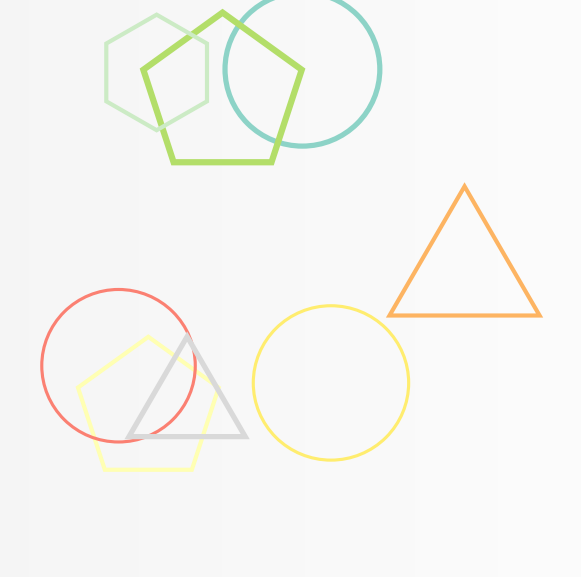[{"shape": "circle", "thickness": 2.5, "radius": 0.67, "center": [0.52, 0.879]}, {"shape": "pentagon", "thickness": 2, "radius": 0.64, "center": [0.255, 0.289]}, {"shape": "circle", "thickness": 1.5, "radius": 0.66, "center": [0.204, 0.366]}, {"shape": "triangle", "thickness": 2, "radius": 0.75, "center": [0.799, 0.527]}, {"shape": "pentagon", "thickness": 3, "radius": 0.72, "center": [0.383, 0.834]}, {"shape": "triangle", "thickness": 2.5, "radius": 0.58, "center": [0.322, 0.301]}, {"shape": "hexagon", "thickness": 2, "radius": 0.5, "center": [0.269, 0.874]}, {"shape": "circle", "thickness": 1.5, "radius": 0.67, "center": [0.569, 0.336]}]